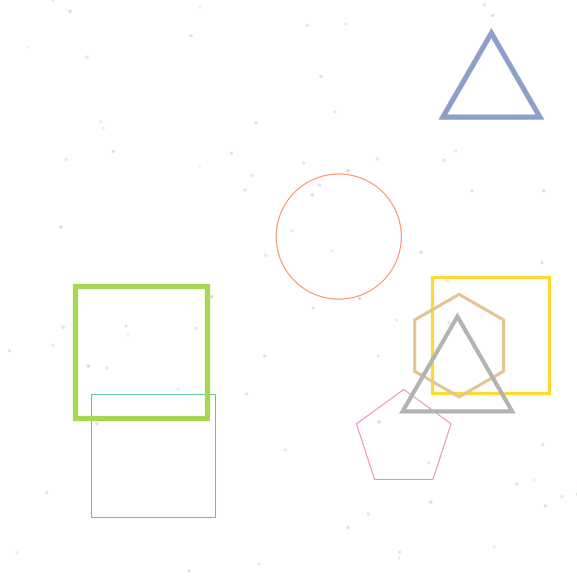[{"shape": "square", "thickness": 0.5, "radius": 0.53, "center": [0.265, 0.211]}, {"shape": "circle", "thickness": 0.5, "radius": 0.54, "center": [0.587, 0.589]}, {"shape": "triangle", "thickness": 2.5, "radius": 0.49, "center": [0.851, 0.845]}, {"shape": "pentagon", "thickness": 0.5, "radius": 0.43, "center": [0.699, 0.239]}, {"shape": "square", "thickness": 2.5, "radius": 0.57, "center": [0.244, 0.39]}, {"shape": "square", "thickness": 1.5, "radius": 0.51, "center": [0.849, 0.419]}, {"shape": "hexagon", "thickness": 1.5, "radius": 0.44, "center": [0.795, 0.401]}, {"shape": "triangle", "thickness": 2, "radius": 0.55, "center": [0.792, 0.342]}]